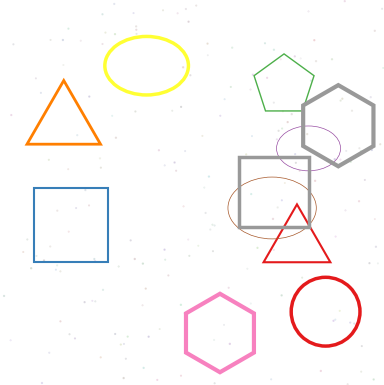[{"shape": "triangle", "thickness": 1.5, "radius": 0.5, "center": [0.771, 0.369]}, {"shape": "circle", "thickness": 2.5, "radius": 0.45, "center": [0.846, 0.19]}, {"shape": "square", "thickness": 1.5, "radius": 0.48, "center": [0.184, 0.416]}, {"shape": "pentagon", "thickness": 1, "radius": 0.41, "center": [0.738, 0.778]}, {"shape": "oval", "thickness": 0.5, "radius": 0.42, "center": [0.801, 0.615]}, {"shape": "triangle", "thickness": 2, "radius": 0.55, "center": [0.166, 0.681]}, {"shape": "oval", "thickness": 2.5, "radius": 0.54, "center": [0.381, 0.829]}, {"shape": "oval", "thickness": 0.5, "radius": 0.57, "center": [0.707, 0.46]}, {"shape": "hexagon", "thickness": 3, "radius": 0.51, "center": [0.571, 0.135]}, {"shape": "hexagon", "thickness": 3, "radius": 0.53, "center": [0.879, 0.673]}, {"shape": "square", "thickness": 2.5, "radius": 0.46, "center": [0.711, 0.501]}]